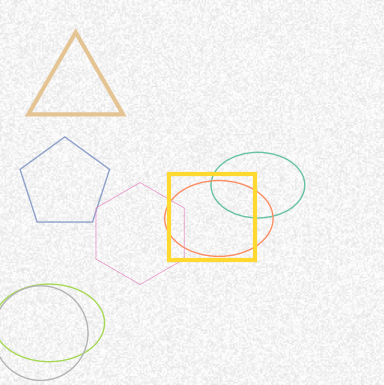[{"shape": "oval", "thickness": 1, "radius": 0.61, "center": [0.67, 0.519]}, {"shape": "oval", "thickness": 1, "radius": 0.7, "center": [0.569, 0.433]}, {"shape": "pentagon", "thickness": 1, "radius": 0.61, "center": [0.168, 0.522]}, {"shape": "hexagon", "thickness": 0.5, "radius": 0.66, "center": [0.364, 0.393]}, {"shape": "oval", "thickness": 1, "radius": 0.72, "center": [0.128, 0.161]}, {"shape": "square", "thickness": 3, "radius": 0.56, "center": [0.55, 0.437]}, {"shape": "triangle", "thickness": 3, "radius": 0.71, "center": [0.197, 0.774]}, {"shape": "circle", "thickness": 1, "radius": 0.61, "center": [0.106, 0.135]}]